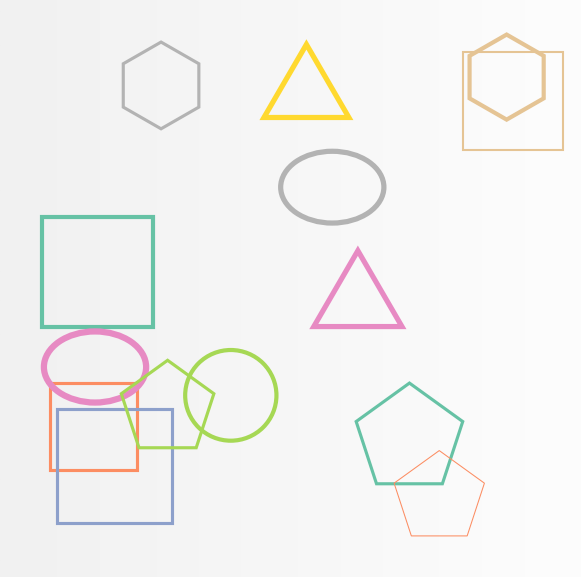[{"shape": "pentagon", "thickness": 1.5, "radius": 0.48, "center": [0.704, 0.239]}, {"shape": "square", "thickness": 2, "radius": 0.48, "center": [0.168, 0.528]}, {"shape": "pentagon", "thickness": 0.5, "radius": 0.41, "center": [0.756, 0.137]}, {"shape": "square", "thickness": 1.5, "radius": 0.38, "center": [0.161, 0.26]}, {"shape": "square", "thickness": 1.5, "radius": 0.49, "center": [0.197, 0.192]}, {"shape": "triangle", "thickness": 2.5, "radius": 0.44, "center": [0.616, 0.477]}, {"shape": "oval", "thickness": 3, "radius": 0.44, "center": [0.163, 0.364]}, {"shape": "pentagon", "thickness": 1.5, "radius": 0.42, "center": [0.288, 0.292]}, {"shape": "circle", "thickness": 2, "radius": 0.39, "center": [0.397, 0.315]}, {"shape": "triangle", "thickness": 2.5, "radius": 0.42, "center": [0.527, 0.838]}, {"shape": "square", "thickness": 1, "radius": 0.43, "center": [0.883, 0.824]}, {"shape": "hexagon", "thickness": 2, "radius": 0.37, "center": [0.872, 0.866]}, {"shape": "oval", "thickness": 2.5, "radius": 0.44, "center": [0.572, 0.675]}, {"shape": "hexagon", "thickness": 1.5, "radius": 0.38, "center": [0.277, 0.851]}]